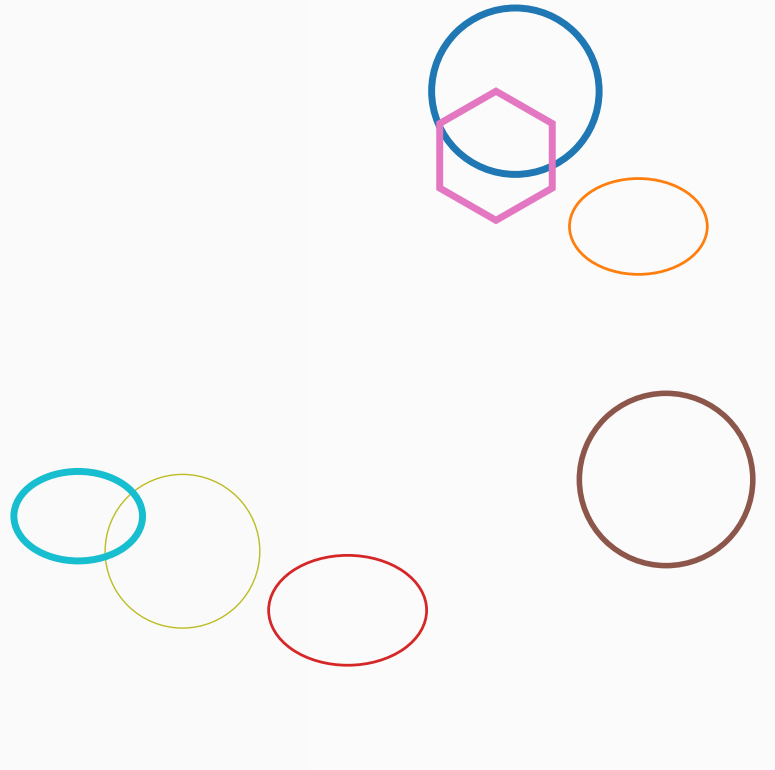[{"shape": "circle", "thickness": 2.5, "radius": 0.54, "center": [0.665, 0.882]}, {"shape": "oval", "thickness": 1, "radius": 0.44, "center": [0.824, 0.706]}, {"shape": "oval", "thickness": 1, "radius": 0.51, "center": [0.449, 0.207]}, {"shape": "circle", "thickness": 2, "radius": 0.56, "center": [0.859, 0.377]}, {"shape": "hexagon", "thickness": 2.5, "radius": 0.42, "center": [0.64, 0.798]}, {"shape": "circle", "thickness": 0.5, "radius": 0.5, "center": [0.235, 0.284]}, {"shape": "oval", "thickness": 2.5, "radius": 0.42, "center": [0.101, 0.33]}]